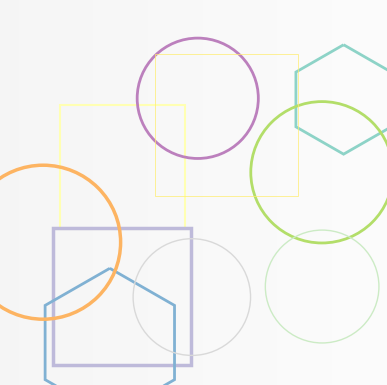[{"shape": "hexagon", "thickness": 2, "radius": 0.71, "center": [0.887, 0.742]}, {"shape": "square", "thickness": 1.5, "radius": 0.8, "center": [0.316, 0.567]}, {"shape": "square", "thickness": 2.5, "radius": 0.89, "center": [0.316, 0.231]}, {"shape": "hexagon", "thickness": 2, "radius": 0.96, "center": [0.283, 0.11]}, {"shape": "circle", "thickness": 2.5, "radius": 1.0, "center": [0.111, 0.371]}, {"shape": "circle", "thickness": 2, "radius": 0.92, "center": [0.831, 0.553]}, {"shape": "circle", "thickness": 1, "radius": 0.76, "center": [0.495, 0.228]}, {"shape": "circle", "thickness": 2, "radius": 0.78, "center": [0.51, 0.745]}, {"shape": "circle", "thickness": 1, "radius": 0.73, "center": [0.831, 0.256]}, {"shape": "square", "thickness": 0.5, "radius": 0.92, "center": [0.585, 0.676]}]